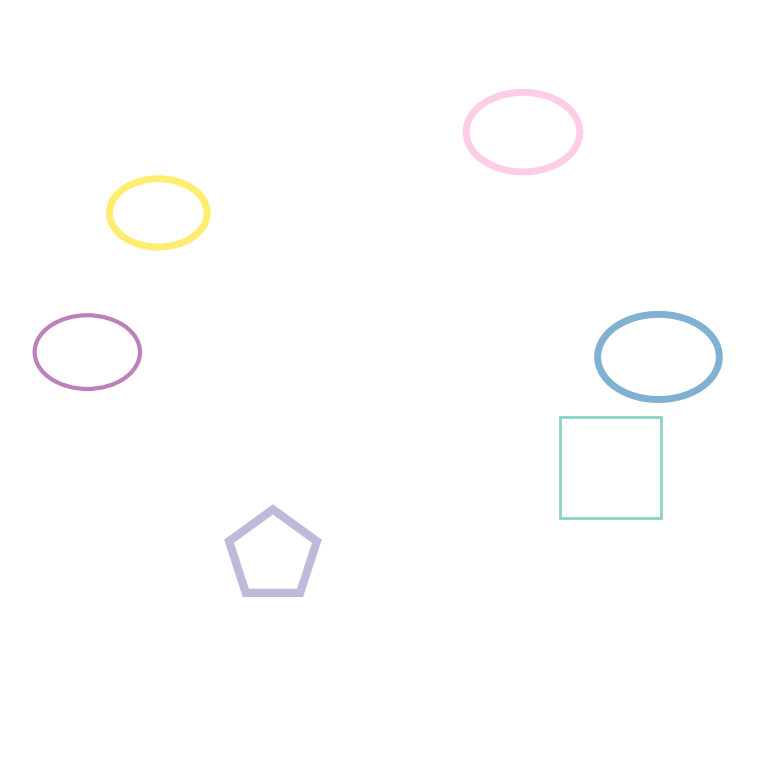[{"shape": "square", "thickness": 1, "radius": 0.33, "center": [0.792, 0.393]}, {"shape": "pentagon", "thickness": 3, "radius": 0.3, "center": [0.354, 0.279]}, {"shape": "oval", "thickness": 2.5, "radius": 0.4, "center": [0.855, 0.536]}, {"shape": "oval", "thickness": 2.5, "radius": 0.37, "center": [0.679, 0.828]}, {"shape": "oval", "thickness": 1.5, "radius": 0.34, "center": [0.113, 0.543]}, {"shape": "oval", "thickness": 2.5, "radius": 0.32, "center": [0.206, 0.723]}]